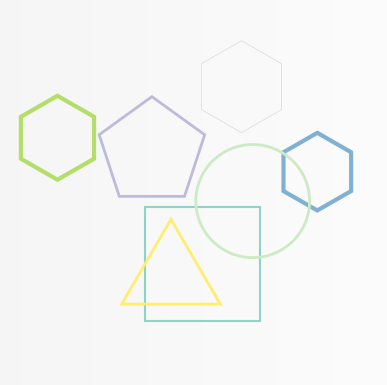[{"shape": "square", "thickness": 1.5, "radius": 0.74, "center": [0.524, 0.314]}, {"shape": "pentagon", "thickness": 2, "radius": 0.72, "center": [0.392, 0.606]}, {"shape": "hexagon", "thickness": 3, "radius": 0.5, "center": [0.819, 0.554]}, {"shape": "hexagon", "thickness": 3, "radius": 0.55, "center": [0.148, 0.642]}, {"shape": "hexagon", "thickness": 0.5, "radius": 0.6, "center": [0.623, 0.775]}, {"shape": "circle", "thickness": 2, "radius": 0.73, "center": [0.652, 0.478]}, {"shape": "triangle", "thickness": 2, "radius": 0.73, "center": [0.441, 0.284]}]